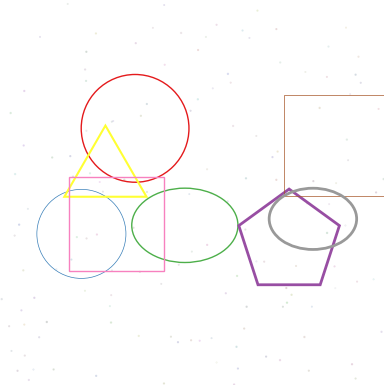[{"shape": "circle", "thickness": 1, "radius": 0.7, "center": [0.351, 0.667]}, {"shape": "circle", "thickness": 0.5, "radius": 0.58, "center": [0.211, 0.393]}, {"shape": "oval", "thickness": 1, "radius": 0.69, "center": [0.48, 0.415]}, {"shape": "pentagon", "thickness": 2, "radius": 0.69, "center": [0.751, 0.372]}, {"shape": "triangle", "thickness": 1.5, "radius": 0.62, "center": [0.274, 0.551]}, {"shape": "square", "thickness": 0.5, "radius": 0.65, "center": [0.87, 0.623]}, {"shape": "square", "thickness": 1, "radius": 0.61, "center": [0.303, 0.419]}, {"shape": "oval", "thickness": 2, "radius": 0.57, "center": [0.813, 0.432]}]